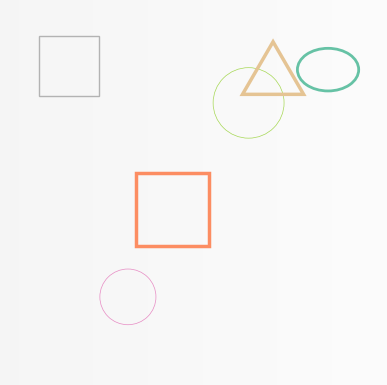[{"shape": "oval", "thickness": 2, "radius": 0.4, "center": [0.847, 0.819]}, {"shape": "square", "thickness": 2.5, "radius": 0.47, "center": [0.445, 0.456]}, {"shape": "circle", "thickness": 0.5, "radius": 0.36, "center": [0.33, 0.229]}, {"shape": "circle", "thickness": 0.5, "radius": 0.46, "center": [0.642, 0.733]}, {"shape": "triangle", "thickness": 2.5, "radius": 0.45, "center": [0.705, 0.8]}, {"shape": "square", "thickness": 1, "radius": 0.39, "center": [0.179, 0.829]}]